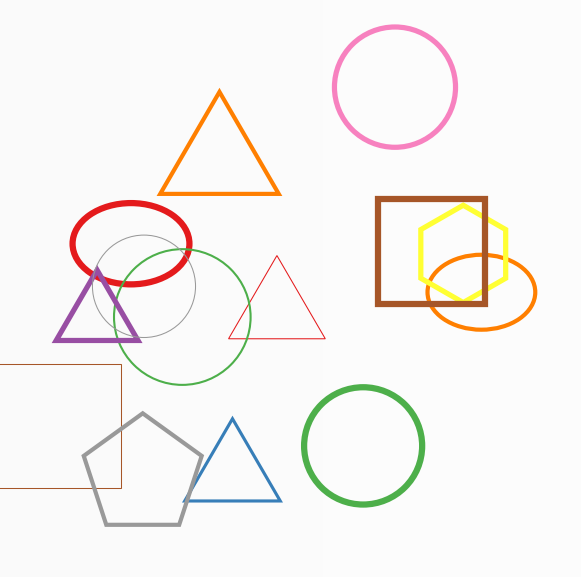[{"shape": "oval", "thickness": 3, "radius": 0.5, "center": [0.225, 0.577]}, {"shape": "triangle", "thickness": 0.5, "radius": 0.48, "center": [0.476, 0.461]}, {"shape": "triangle", "thickness": 1.5, "radius": 0.47, "center": [0.4, 0.179]}, {"shape": "circle", "thickness": 3, "radius": 0.51, "center": [0.625, 0.227]}, {"shape": "circle", "thickness": 1, "radius": 0.59, "center": [0.314, 0.45]}, {"shape": "triangle", "thickness": 2.5, "radius": 0.41, "center": [0.167, 0.45]}, {"shape": "oval", "thickness": 2, "radius": 0.46, "center": [0.828, 0.493]}, {"shape": "triangle", "thickness": 2, "radius": 0.59, "center": [0.378, 0.722]}, {"shape": "hexagon", "thickness": 2.5, "radius": 0.42, "center": [0.797, 0.559]}, {"shape": "square", "thickness": 0.5, "radius": 0.53, "center": [0.102, 0.262]}, {"shape": "square", "thickness": 3, "radius": 0.46, "center": [0.742, 0.564]}, {"shape": "circle", "thickness": 2.5, "radius": 0.52, "center": [0.68, 0.848]}, {"shape": "pentagon", "thickness": 2, "radius": 0.53, "center": [0.246, 0.177]}, {"shape": "circle", "thickness": 0.5, "radius": 0.44, "center": [0.248, 0.503]}]